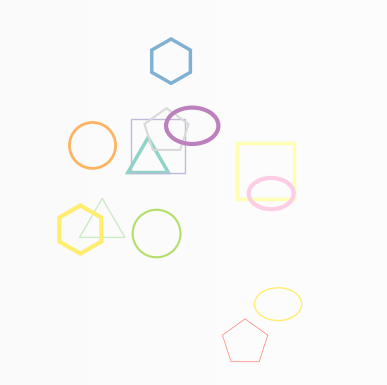[{"shape": "triangle", "thickness": 2.5, "radius": 0.3, "center": [0.382, 0.582]}, {"shape": "square", "thickness": 2.5, "radius": 0.37, "center": [0.686, 0.556]}, {"shape": "square", "thickness": 1, "radius": 0.35, "center": [0.408, 0.622]}, {"shape": "pentagon", "thickness": 0.5, "radius": 0.31, "center": [0.632, 0.11]}, {"shape": "hexagon", "thickness": 2.5, "radius": 0.29, "center": [0.441, 0.841]}, {"shape": "circle", "thickness": 2, "radius": 0.3, "center": [0.239, 0.622]}, {"shape": "circle", "thickness": 1.5, "radius": 0.31, "center": [0.404, 0.393]}, {"shape": "oval", "thickness": 3, "radius": 0.29, "center": [0.7, 0.497]}, {"shape": "pentagon", "thickness": 1.5, "radius": 0.3, "center": [0.43, 0.659]}, {"shape": "oval", "thickness": 3, "radius": 0.34, "center": [0.496, 0.673]}, {"shape": "triangle", "thickness": 1, "radius": 0.34, "center": [0.264, 0.417]}, {"shape": "hexagon", "thickness": 3, "radius": 0.31, "center": [0.207, 0.404]}, {"shape": "oval", "thickness": 1, "radius": 0.3, "center": [0.718, 0.21]}]